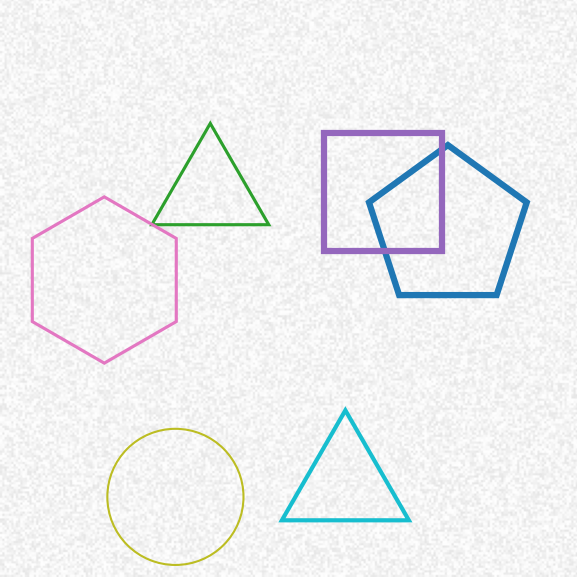[{"shape": "pentagon", "thickness": 3, "radius": 0.72, "center": [0.776, 0.604]}, {"shape": "triangle", "thickness": 1.5, "radius": 0.58, "center": [0.364, 0.668]}, {"shape": "square", "thickness": 3, "radius": 0.51, "center": [0.663, 0.666]}, {"shape": "hexagon", "thickness": 1.5, "radius": 0.72, "center": [0.181, 0.514]}, {"shape": "circle", "thickness": 1, "radius": 0.59, "center": [0.304, 0.139]}, {"shape": "triangle", "thickness": 2, "radius": 0.63, "center": [0.598, 0.162]}]